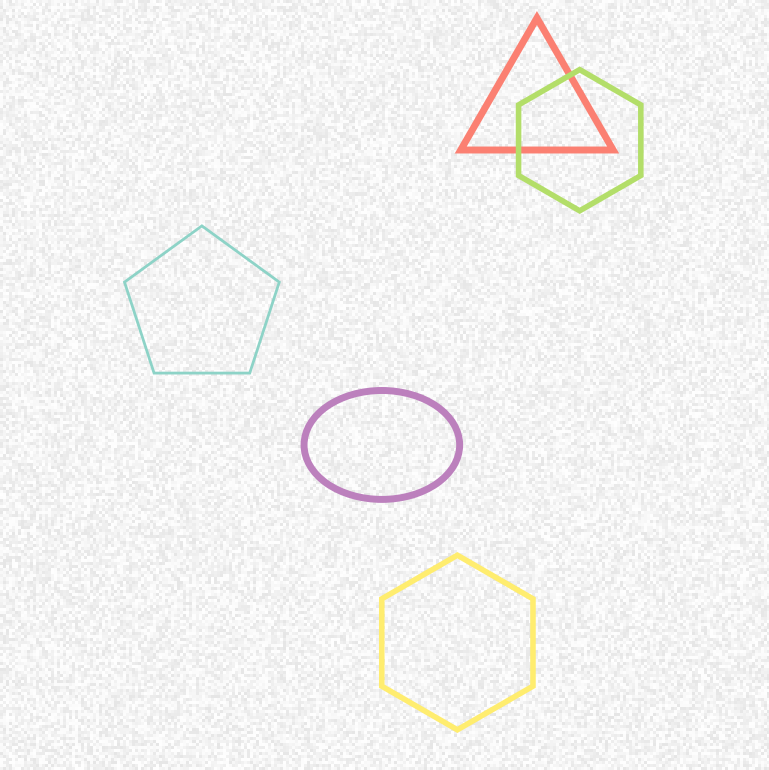[{"shape": "pentagon", "thickness": 1, "radius": 0.53, "center": [0.262, 0.601]}, {"shape": "triangle", "thickness": 2.5, "radius": 0.57, "center": [0.697, 0.862]}, {"shape": "hexagon", "thickness": 2, "radius": 0.46, "center": [0.753, 0.818]}, {"shape": "oval", "thickness": 2.5, "radius": 0.51, "center": [0.496, 0.422]}, {"shape": "hexagon", "thickness": 2, "radius": 0.57, "center": [0.594, 0.166]}]